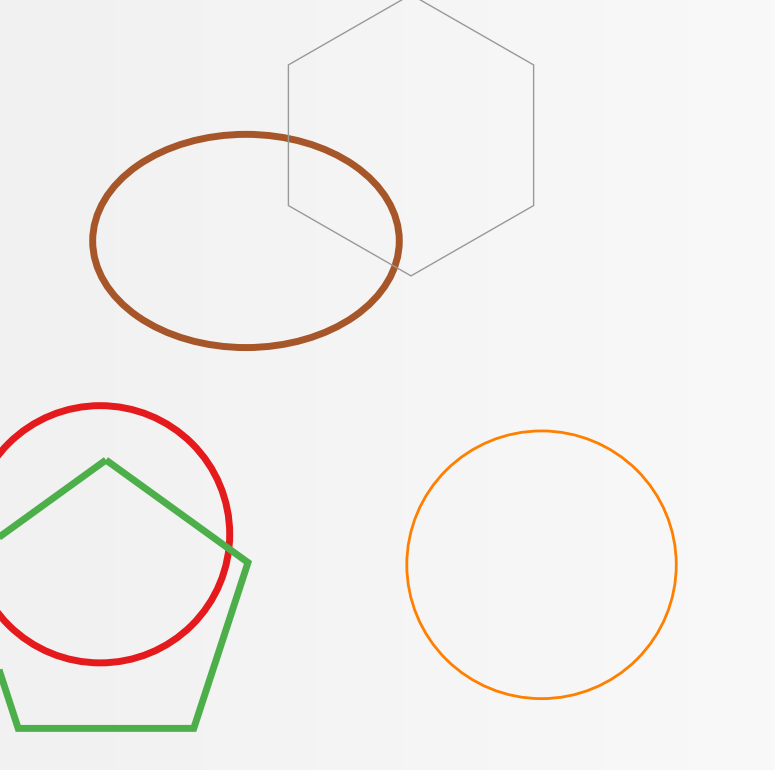[{"shape": "circle", "thickness": 2.5, "radius": 0.84, "center": [0.129, 0.306]}, {"shape": "pentagon", "thickness": 2.5, "radius": 0.96, "center": [0.137, 0.21]}, {"shape": "circle", "thickness": 1, "radius": 0.87, "center": [0.699, 0.267]}, {"shape": "oval", "thickness": 2.5, "radius": 0.99, "center": [0.317, 0.687]}, {"shape": "hexagon", "thickness": 0.5, "radius": 0.91, "center": [0.53, 0.824]}]